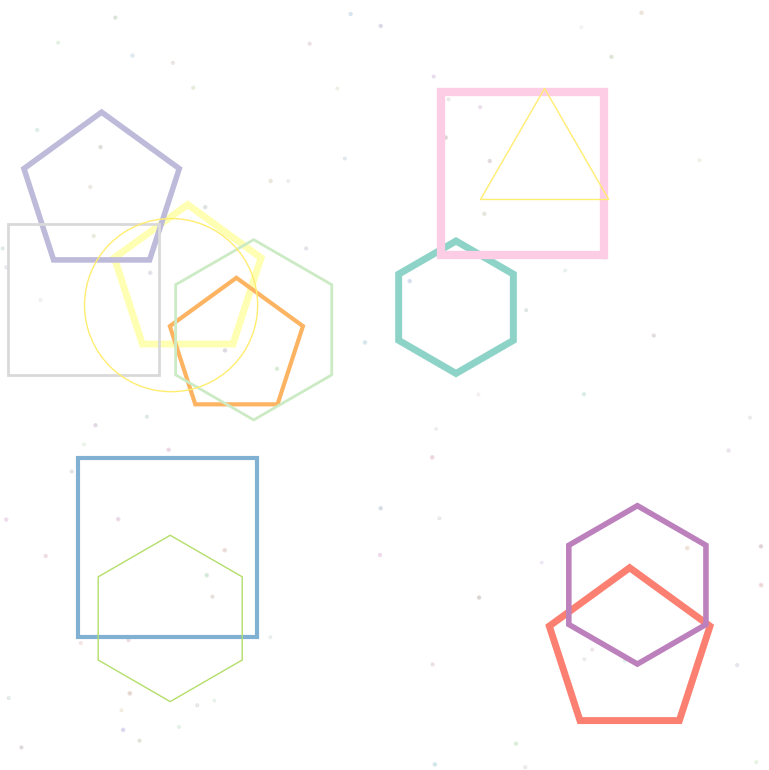[{"shape": "hexagon", "thickness": 2.5, "radius": 0.43, "center": [0.592, 0.601]}, {"shape": "pentagon", "thickness": 2.5, "radius": 0.5, "center": [0.244, 0.634]}, {"shape": "pentagon", "thickness": 2, "radius": 0.53, "center": [0.132, 0.748]}, {"shape": "pentagon", "thickness": 2.5, "radius": 0.55, "center": [0.818, 0.153]}, {"shape": "square", "thickness": 1.5, "radius": 0.58, "center": [0.217, 0.288]}, {"shape": "pentagon", "thickness": 1.5, "radius": 0.45, "center": [0.307, 0.548]}, {"shape": "hexagon", "thickness": 0.5, "radius": 0.54, "center": [0.221, 0.197]}, {"shape": "square", "thickness": 3, "radius": 0.53, "center": [0.679, 0.775]}, {"shape": "square", "thickness": 1, "radius": 0.49, "center": [0.108, 0.611]}, {"shape": "hexagon", "thickness": 2, "radius": 0.51, "center": [0.828, 0.24]}, {"shape": "hexagon", "thickness": 1, "radius": 0.59, "center": [0.329, 0.572]}, {"shape": "triangle", "thickness": 0.5, "radius": 0.48, "center": [0.707, 0.789]}, {"shape": "circle", "thickness": 0.5, "radius": 0.56, "center": [0.222, 0.604]}]